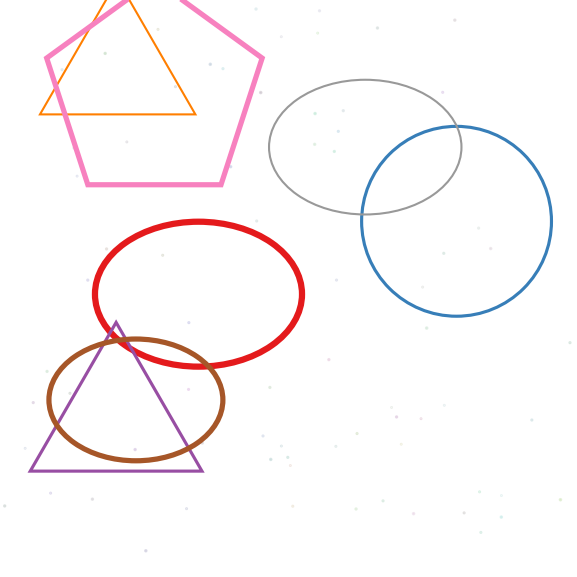[{"shape": "oval", "thickness": 3, "radius": 0.9, "center": [0.344, 0.49]}, {"shape": "circle", "thickness": 1.5, "radius": 0.82, "center": [0.791, 0.616]}, {"shape": "triangle", "thickness": 1.5, "radius": 0.86, "center": [0.201, 0.269]}, {"shape": "triangle", "thickness": 1, "radius": 0.78, "center": [0.204, 0.879]}, {"shape": "oval", "thickness": 2.5, "radius": 0.75, "center": [0.235, 0.307]}, {"shape": "pentagon", "thickness": 2.5, "radius": 0.98, "center": [0.267, 0.838]}, {"shape": "oval", "thickness": 1, "radius": 0.83, "center": [0.632, 0.744]}]